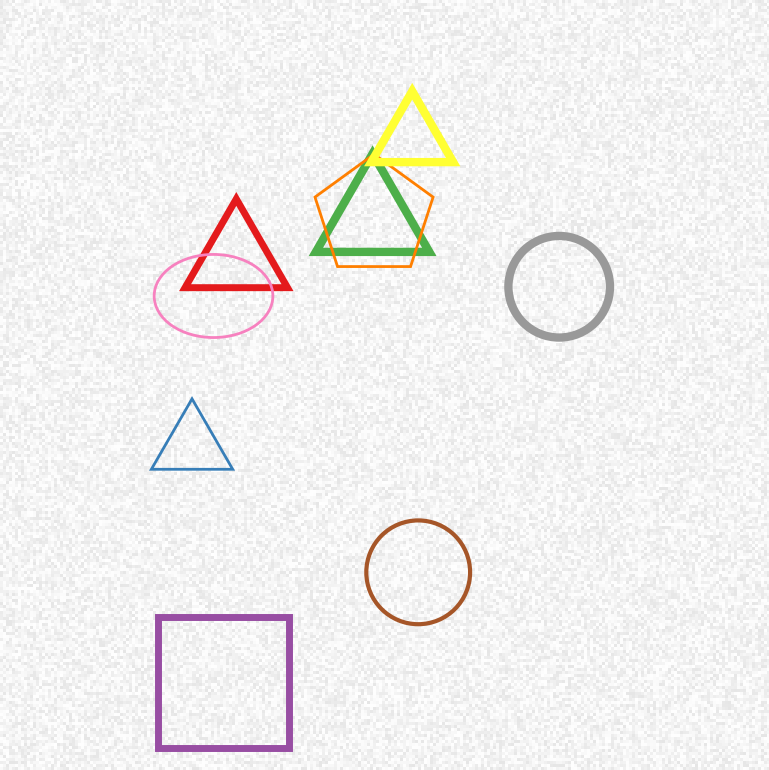[{"shape": "triangle", "thickness": 2.5, "radius": 0.38, "center": [0.307, 0.665]}, {"shape": "triangle", "thickness": 1, "radius": 0.3, "center": [0.249, 0.421]}, {"shape": "triangle", "thickness": 3, "radius": 0.43, "center": [0.484, 0.715]}, {"shape": "square", "thickness": 2.5, "radius": 0.43, "center": [0.291, 0.113]}, {"shape": "pentagon", "thickness": 1, "radius": 0.4, "center": [0.486, 0.719]}, {"shape": "triangle", "thickness": 3, "radius": 0.31, "center": [0.535, 0.82]}, {"shape": "circle", "thickness": 1.5, "radius": 0.34, "center": [0.543, 0.257]}, {"shape": "oval", "thickness": 1, "radius": 0.39, "center": [0.277, 0.616]}, {"shape": "circle", "thickness": 3, "radius": 0.33, "center": [0.726, 0.628]}]